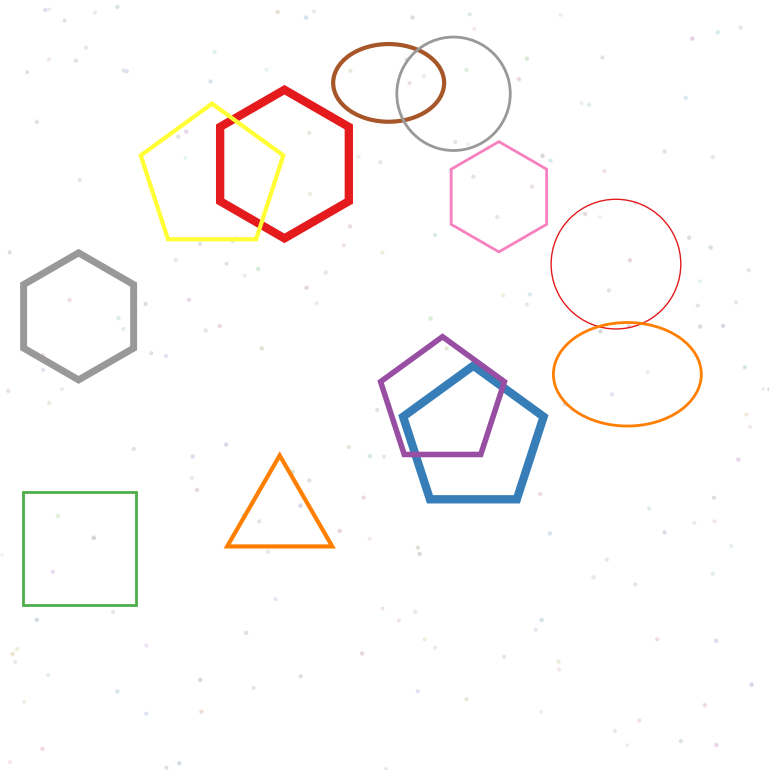[{"shape": "circle", "thickness": 0.5, "radius": 0.42, "center": [0.8, 0.657]}, {"shape": "hexagon", "thickness": 3, "radius": 0.48, "center": [0.369, 0.787]}, {"shape": "pentagon", "thickness": 3, "radius": 0.48, "center": [0.615, 0.429]}, {"shape": "square", "thickness": 1, "radius": 0.37, "center": [0.104, 0.288]}, {"shape": "pentagon", "thickness": 2, "radius": 0.42, "center": [0.575, 0.478]}, {"shape": "oval", "thickness": 1, "radius": 0.48, "center": [0.815, 0.514]}, {"shape": "triangle", "thickness": 1.5, "radius": 0.39, "center": [0.363, 0.33]}, {"shape": "pentagon", "thickness": 1.5, "radius": 0.49, "center": [0.275, 0.768]}, {"shape": "oval", "thickness": 1.5, "radius": 0.36, "center": [0.505, 0.892]}, {"shape": "hexagon", "thickness": 1, "radius": 0.36, "center": [0.648, 0.744]}, {"shape": "circle", "thickness": 1, "radius": 0.37, "center": [0.589, 0.878]}, {"shape": "hexagon", "thickness": 2.5, "radius": 0.41, "center": [0.102, 0.589]}]